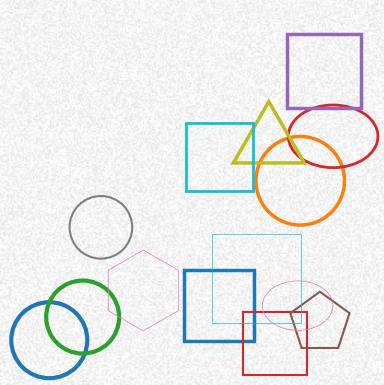[{"shape": "square", "thickness": 2.5, "radius": 0.46, "center": [0.568, 0.206]}, {"shape": "circle", "thickness": 3, "radius": 0.49, "center": [0.128, 0.116]}, {"shape": "circle", "thickness": 2.5, "radius": 0.57, "center": [0.78, 0.53]}, {"shape": "circle", "thickness": 3, "radius": 0.47, "center": [0.215, 0.176]}, {"shape": "square", "thickness": 1.5, "radius": 0.41, "center": [0.714, 0.109]}, {"shape": "oval", "thickness": 2, "radius": 0.58, "center": [0.865, 0.646]}, {"shape": "square", "thickness": 2.5, "radius": 0.48, "center": [0.842, 0.815]}, {"shape": "pentagon", "thickness": 1.5, "radius": 0.4, "center": [0.831, 0.162]}, {"shape": "hexagon", "thickness": 0.5, "radius": 0.52, "center": [0.372, 0.245]}, {"shape": "oval", "thickness": 0.5, "radius": 0.46, "center": [0.773, 0.206]}, {"shape": "circle", "thickness": 1.5, "radius": 0.41, "center": [0.262, 0.41]}, {"shape": "triangle", "thickness": 2.5, "radius": 0.53, "center": [0.698, 0.63]}, {"shape": "square", "thickness": 2, "radius": 0.44, "center": [0.57, 0.592]}, {"shape": "square", "thickness": 0.5, "radius": 0.58, "center": [0.666, 0.277]}]